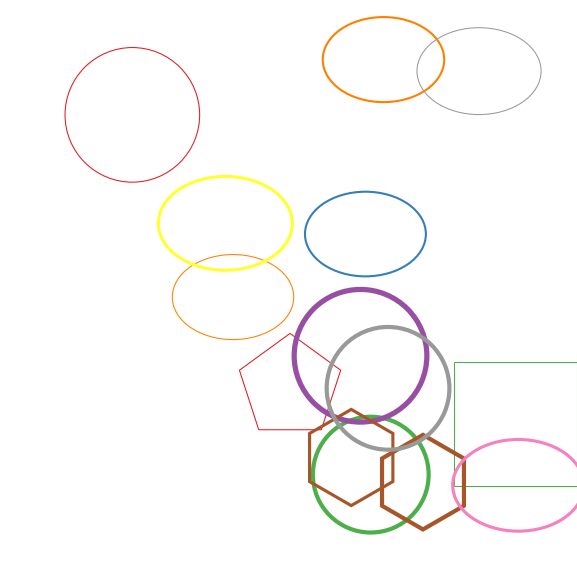[{"shape": "circle", "thickness": 0.5, "radius": 0.58, "center": [0.229, 0.8]}, {"shape": "pentagon", "thickness": 0.5, "radius": 0.46, "center": [0.502, 0.33]}, {"shape": "oval", "thickness": 1, "radius": 0.52, "center": [0.633, 0.594]}, {"shape": "circle", "thickness": 2, "radius": 0.5, "center": [0.642, 0.177]}, {"shape": "square", "thickness": 0.5, "radius": 0.54, "center": [0.892, 0.265]}, {"shape": "circle", "thickness": 2.5, "radius": 0.57, "center": [0.624, 0.383]}, {"shape": "oval", "thickness": 1, "radius": 0.53, "center": [0.664, 0.896]}, {"shape": "oval", "thickness": 0.5, "radius": 0.53, "center": [0.404, 0.485]}, {"shape": "oval", "thickness": 1.5, "radius": 0.58, "center": [0.39, 0.612]}, {"shape": "hexagon", "thickness": 2, "radius": 0.41, "center": [0.732, 0.164]}, {"shape": "hexagon", "thickness": 1.5, "radius": 0.42, "center": [0.608, 0.207]}, {"shape": "oval", "thickness": 1.5, "radius": 0.57, "center": [0.897, 0.159]}, {"shape": "oval", "thickness": 0.5, "radius": 0.54, "center": [0.829, 0.876]}, {"shape": "circle", "thickness": 2, "radius": 0.53, "center": [0.672, 0.327]}]